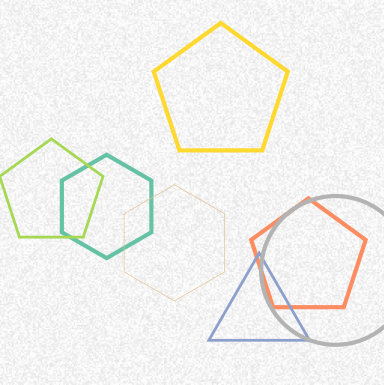[{"shape": "hexagon", "thickness": 3, "radius": 0.67, "center": [0.277, 0.464]}, {"shape": "pentagon", "thickness": 3, "radius": 0.78, "center": [0.801, 0.329]}, {"shape": "triangle", "thickness": 2, "radius": 0.76, "center": [0.673, 0.192]}, {"shape": "pentagon", "thickness": 2, "radius": 0.71, "center": [0.133, 0.498]}, {"shape": "pentagon", "thickness": 3, "radius": 0.91, "center": [0.574, 0.757]}, {"shape": "hexagon", "thickness": 0.5, "radius": 0.75, "center": [0.453, 0.369]}, {"shape": "circle", "thickness": 3, "radius": 0.97, "center": [0.872, 0.298]}]